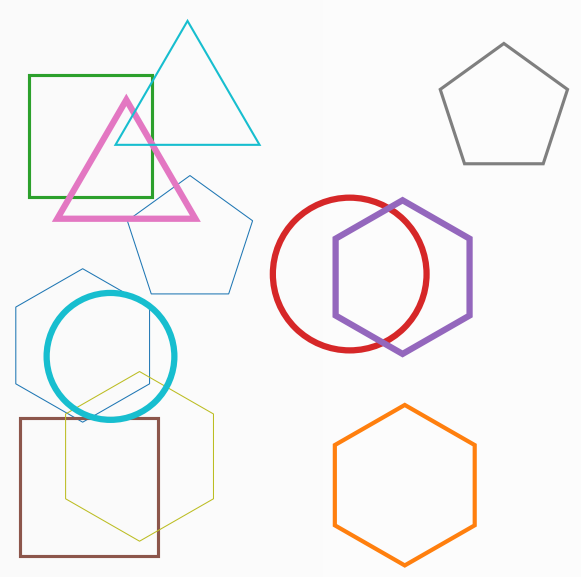[{"shape": "hexagon", "thickness": 0.5, "radius": 0.66, "center": [0.142, 0.401]}, {"shape": "pentagon", "thickness": 0.5, "radius": 0.57, "center": [0.327, 0.582]}, {"shape": "hexagon", "thickness": 2, "radius": 0.69, "center": [0.696, 0.159]}, {"shape": "square", "thickness": 1.5, "radius": 0.53, "center": [0.155, 0.763]}, {"shape": "circle", "thickness": 3, "radius": 0.66, "center": [0.602, 0.525]}, {"shape": "hexagon", "thickness": 3, "radius": 0.67, "center": [0.693, 0.519]}, {"shape": "square", "thickness": 1.5, "radius": 0.6, "center": [0.153, 0.156]}, {"shape": "triangle", "thickness": 3, "radius": 0.69, "center": [0.217, 0.689]}, {"shape": "pentagon", "thickness": 1.5, "radius": 0.58, "center": [0.867, 0.809]}, {"shape": "hexagon", "thickness": 0.5, "radius": 0.73, "center": [0.24, 0.209]}, {"shape": "circle", "thickness": 3, "radius": 0.55, "center": [0.19, 0.382]}, {"shape": "triangle", "thickness": 1, "radius": 0.72, "center": [0.323, 0.82]}]